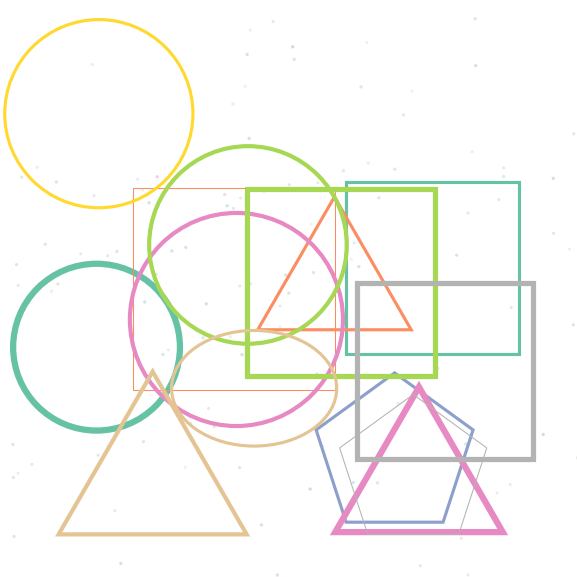[{"shape": "square", "thickness": 1.5, "radius": 0.75, "center": [0.749, 0.535]}, {"shape": "circle", "thickness": 3, "radius": 0.72, "center": [0.167, 0.398]}, {"shape": "triangle", "thickness": 1.5, "radius": 0.77, "center": [0.579, 0.505]}, {"shape": "square", "thickness": 0.5, "radius": 0.87, "center": [0.404, 0.499]}, {"shape": "pentagon", "thickness": 1.5, "radius": 0.71, "center": [0.683, 0.211]}, {"shape": "triangle", "thickness": 3, "radius": 0.84, "center": [0.726, 0.161]}, {"shape": "circle", "thickness": 2, "radius": 0.92, "center": [0.409, 0.446]}, {"shape": "square", "thickness": 2.5, "radius": 0.81, "center": [0.591, 0.51]}, {"shape": "circle", "thickness": 2, "radius": 0.86, "center": [0.429, 0.575]}, {"shape": "circle", "thickness": 1.5, "radius": 0.81, "center": [0.171, 0.802]}, {"shape": "triangle", "thickness": 2, "radius": 0.94, "center": [0.264, 0.168]}, {"shape": "oval", "thickness": 1.5, "radius": 0.72, "center": [0.44, 0.327]}, {"shape": "pentagon", "thickness": 0.5, "radius": 0.67, "center": [0.716, 0.182]}, {"shape": "square", "thickness": 2.5, "radius": 0.76, "center": [0.771, 0.357]}]